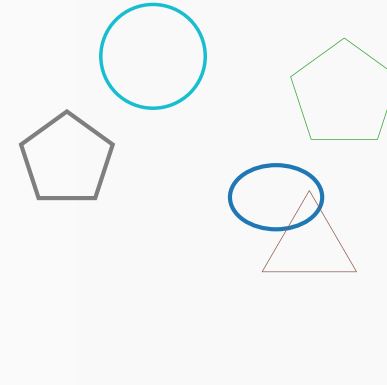[{"shape": "oval", "thickness": 3, "radius": 0.6, "center": [0.712, 0.488]}, {"shape": "pentagon", "thickness": 0.5, "radius": 0.73, "center": [0.889, 0.756]}, {"shape": "triangle", "thickness": 0.5, "radius": 0.7, "center": [0.798, 0.364]}, {"shape": "pentagon", "thickness": 3, "radius": 0.62, "center": [0.173, 0.586]}, {"shape": "circle", "thickness": 2.5, "radius": 0.67, "center": [0.395, 0.854]}]